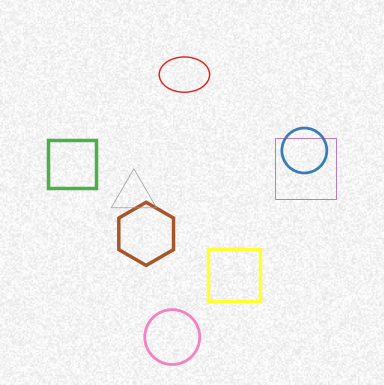[{"shape": "oval", "thickness": 1, "radius": 0.33, "center": [0.479, 0.806]}, {"shape": "circle", "thickness": 2, "radius": 0.29, "center": [0.79, 0.609]}, {"shape": "square", "thickness": 2.5, "radius": 0.31, "center": [0.187, 0.573]}, {"shape": "square", "thickness": 0.5, "radius": 0.4, "center": [0.793, 0.562]}, {"shape": "square", "thickness": 2.5, "radius": 0.34, "center": [0.609, 0.285]}, {"shape": "hexagon", "thickness": 2.5, "radius": 0.41, "center": [0.38, 0.393]}, {"shape": "circle", "thickness": 2, "radius": 0.36, "center": [0.447, 0.125]}, {"shape": "triangle", "thickness": 0.5, "radius": 0.34, "center": [0.348, 0.494]}]